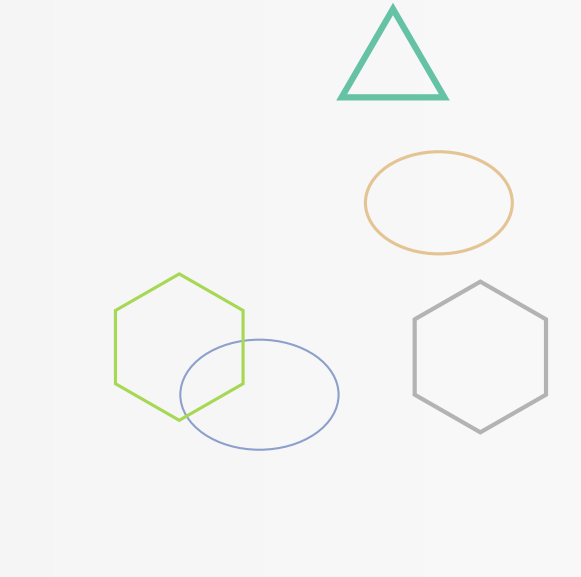[{"shape": "triangle", "thickness": 3, "radius": 0.51, "center": [0.676, 0.882]}, {"shape": "oval", "thickness": 1, "radius": 0.68, "center": [0.446, 0.316]}, {"shape": "hexagon", "thickness": 1.5, "radius": 0.63, "center": [0.308, 0.398]}, {"shape": "oval", "thickness": 1.5, "radius": 0.63, "center": [0.755, 0.648]}, {"shape": "hexagon", "thickness": 2, "radius": 0.65, "center": [0.826, 0.381]}]